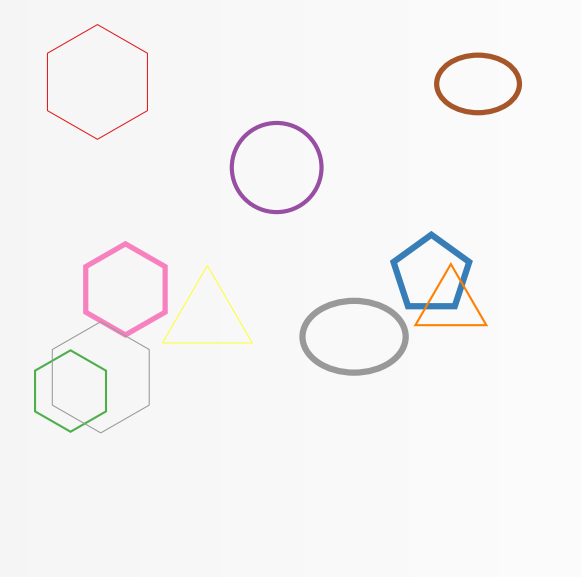[{"shape": "hexagon", "thickness": 0.5, "radius": 0.5, "center": [0.168, 0.857]}, {"shape": "pentagon", "thickness": 3, "radius": 0.34, "center": [0.742, 0.524]}, {"shape": "hexagon", "thickness": 1, "radius": 0.35, "center": [0.121, 0.322]}, {"shape": "circle", "thickness": 2, "radius": 0.39, "center": [0.476, 0.709]}, {"shape": "triangle", "thickness": 1, "radius": 0.35, "center": [0.776, 0.471]}, {"shape": "triangle", "thickness": 0.5, "radius": 0.45, "center": [0.357, 0.45]}, {"shape": "oval", "thickness": 2.5, "radius": 0.36, "center": [0.822, 0.854]}, {"shape": "hexagon", "thickness": 2.5, "radius": 0.39, "center": [0.216, 0.498]}, {"shape": "hexagon", "thickness": 0.5, "radius": 0.48, "center": [0.173, 0.346]}, {"shape": "oval", "thickness": 3, "radius": 0.44, "center": [0.609, 0.416]}]